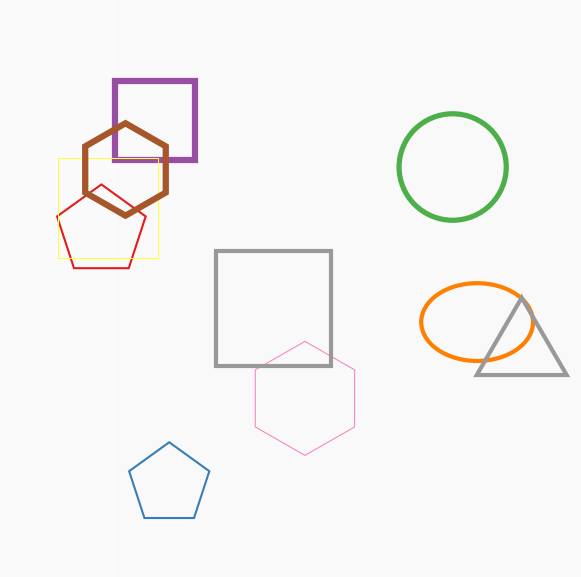[{"shape": "pentagon", "thickness": 1, "radius": 0.4, "center": [0.174, 0.6]}, {"shape": "pentagon", "thickness": 1, "radius": 0.36, "center": [0.291, 0.161]}, {"shape": "circle", "thickness": 2.5, "radius": 0.46, "center": [0.779, 0.71]}, {"shape": "square", "thickness": 3, "radius": 0.34, "center": [0.267, 0.791]}, {"shape": "oval", "thickness": 2, "radius": 0.48, "center": [0.821, 0.441]}, {"shape": "square", "thickness": 0.5, "radius": 0.43, "center": [0.186, 0.639]}, {"shape": "hexagon", "thickness": 3, "radius": 0.4, "center": [0.216, 0.706]}, {"shape": "hexagon", "thickness": 0.5, "radius": 0.49, "center": [0.525, 0.309]}, {"shape": "square", "thickness": 2, "radius": 0.5, "center": [0.47, 0.464]}, {"shape": "triangle", "thickness": 2, "radius": 0.45, "center": [0.898, 0.394]}]